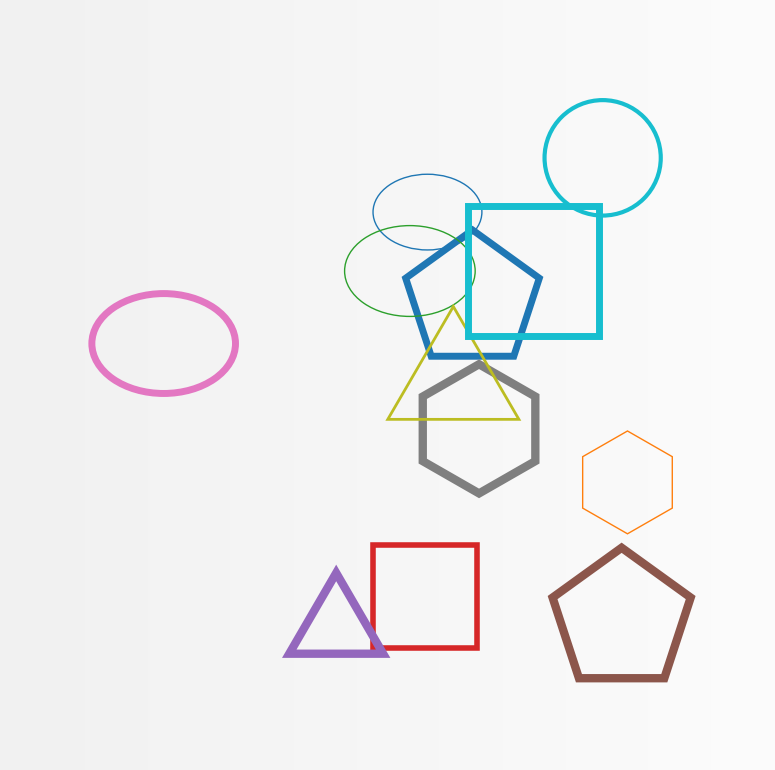[{"shape": "oval", "thickness": 0.5, "radius": 0.35, "center": [0.552, 0.725]}, {"shape": "pentagon", "thickness": 2.5, "radius": 0.45, "center": [0.61, 0.611]}, {"shape": "hexagon", "thickness": 0.5, "radius": 0.33, "center": [0.81, 0.374]}, {"shape": "oval", "thickness": 0.5, "radius": 0.42, "center": [0.529, 0.648]}, {"shape": "square", "thickness": 2, "radius": 0.33, "center": [0.549, 0.226]}, {"shape": "triangle", "thickness": 3, "radius": 0.35, "center": [0.434, 0.186]}, {"shape": "pentagon", "thickness": 3, "radius": 0.47, "center": [0.802, 0.195]}, {"shape": "oval", "thickness": 2.5, "radius": 0.46, "center": [0.211, 0.554]}, {"shape": "hexagon", "thickness": 3, "radius": 0.42, "center": [0.618, 0.443]}, {"shape": "triangle", "thickness": 1, "radius": 0.49, "center": [0.585, 0.504]}, {"shape": "circle", "thickness": 1.5, "radius": 0.37, "center": [0.778, 0.795]}, {"shape": "square", "thickness": 2.5, "radius": 0.42, "center": [0.689, 0.648]}]